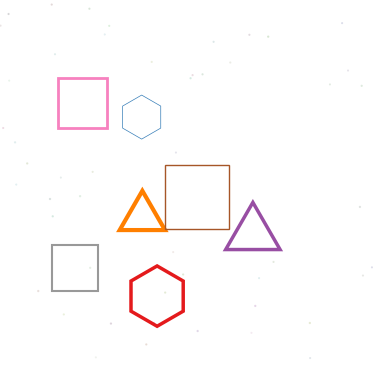[{"shape": "hexagon", "thickness": 2.5, "radius": 0.39, "center": [0.408, 0.231]}, {"shape": "hexagon", "thickness": 0.5, "radius": 0.29, "center": [0.368, 0.696]}, {"shape": "triangle", "thickness": 2.5, "radius": 0.41, "center": [0.657, 0.393]}, {"shape": "triangle", "thickness": 3, "radius": 0.34, "center": [0.37, 0.436]}, {"shape": "square", "thickness": 1, "radius": 0.42, "center": [0.512, 0.489]}, {"shape": "square", "thickness": 2, "radius": 0.32, "center": [0.214, 0.733]}, {"shape": "square", "thickness": 1.5, "radius": 0.3, "center": [0.196, 0.305]}]